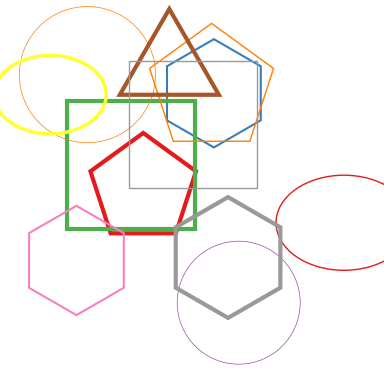[{"shape": "pentagon", "thickness": 3, "radius": 0.72, "center": [0.372, 0.511]}, {"shape": "oval", "thickness": 1, "radius": 0.88, "center": [0.893, 0.421]}, {"shape": "hexagon", "thickness": 1.5, "radius": 0.7, "center": [0.556, 0.758]}, {"shape": "square", "thickness": 3, "radius": 0.83, "center": [0.339, 0.572]}, {"shape": "circle", "thickness": 0.5, "radius": 0.8, "center": [0.62, 0.214]}, {"shape": "pentagon", "thickness": 1, "radius": 0.85, "center": [0.55, 0.77]}, {"shape": "circle", "thickness": 0.5, "radius": 0.88, "center": [0.227, 0.806]}, {"shape": "oval", "thickness": 2.5, "radius": 0.73, "center": [0.13, 0.754]}, {"shape": "triangle", "thickness": 3, "radius": 0.74, "center": [0.44, 0.828]}, {"shape": "hexagon", "thickness": 1.5, "radius": 0.71, "center": [0.199, 0.324]}, {"shape": "square", "thickness": 1, "radius": 0.83, "center": [0.501, 0.677]}, {"shape": "hexagon", "thickness": 3, "radius": 0.78, "center": [0.592, 0.331]}]